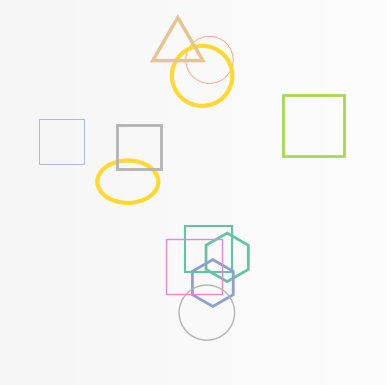[{"shape": "hexagon", "thickness": 2, "radius": 0.31, "center": [0.586, 0.332]}, {"shape": "square", "thickness": 1.5, "radius": 0.3, "center": [0.539, 0.353]}, {"shape": "circle", "thickness": 0.5, "radius": 0.31, "center": [0.541, 0.845]}, {"shape": "square", "thickness": 0.5, "radius": 0.29, "center": [0.158, 0.632]}, {"shape": "hexagon", "thickness": 2, "radius": 0.3, "center": [0.549, 0.265]}, {"shape": "square", "thickness": 1, "radius": 0.36, "center": [0.501, 0.308]}, {"shape": "square", "thickness": 2, "radius": 0.4, "center": [0.809, 0.673]}, {"shape": "oval", "thickness": 3, "radius": 0.39, "center": [0.33, 0.528]}, {"shape": "circle", "thickness": 3, "radius": 0.39, "center": [0.522, 0.803]}, {"shape": "triangle", "thickness": 2.5, "radius": 0.37, "center": [0.459, 0.88]}, {"shape": "circle", "thickness": 1, "radius": 0.36, "center": [0.534, 0.188]}, {"shape": "square", "thickness": 2, "radius": 0.29, "center": [0.359, 0.618]}]